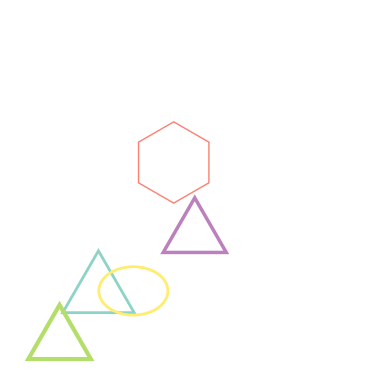[{"shape": "triangle", "thickness": 2, "radius": 0.54, "center": [0.256, 0.241]}, {"shape": "hexagon", "thickness": 1, "radius": 0.53, "center": [0.451, 0.578]}, {"shape": "triangle", "thickness": 3, "radius": 0.47, "center": [0.155, 0.114]}, {"shape": "triangle", "thickness": 2.5, "radius": 0.47, "center": [0.506, 0.392]}, {"shape": "oval", "thickness": 2, "radius": 0.45, "center": [0.346, 0.244]}]